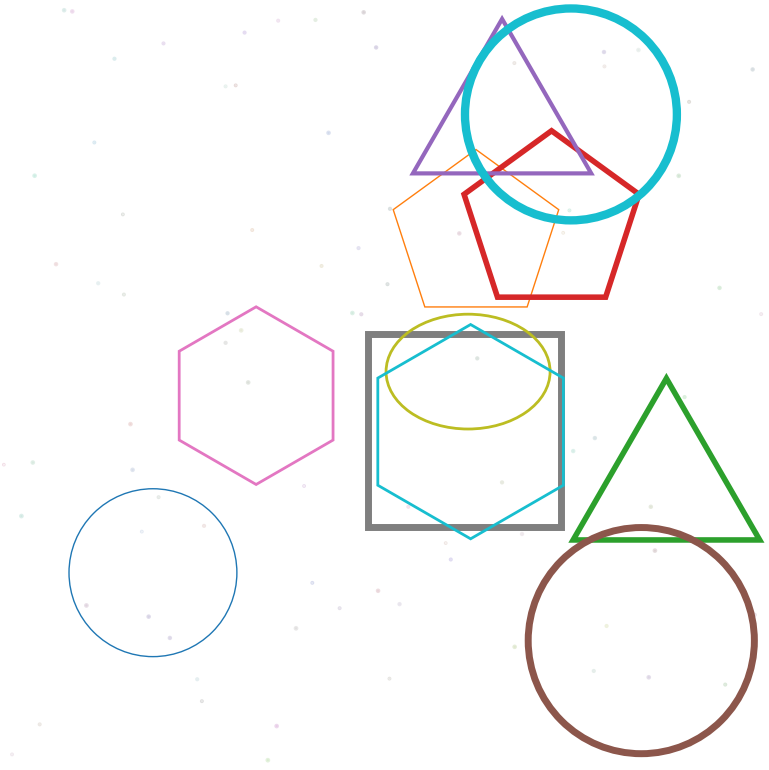[{"shape": "circle", "thickness": 0.5, "radius": 0.55, "center": [0.199, 0.256]}, {"shape": "pentagon", "thickness": 0.5, "radius": 0.57, "center": [0.618, 0.693]}, {"shape": "triangle", "thickness": 2, "radius": 0.7, "center": [0.865, 0.369]}, {"shape": "pentagon", "thickness": 2, "radius": 0.6, "center": [0.716, 0.711]}, {"shape": "triangle", "thickness": 1.5, "radius": 0.67, "center": [0.652, 0.842]}, {"shape": "circle", "thickness": 2.5, "radius": 0.73, "center": [0.833, 0.168]}, {"shape": "hexagon", "thickness": 1, "radius": 0.58, "center": [0.333, 0.486]}, {"shape": "square", "thickness": 2.5, "radius": 0.63, "center": [0.604, 0.441]}, {"shape": "oval", "thickness": 1, "radius": 0.53, "center": [0.608, 0.517]}, {"shape": "circle", "thickness": 3, "radius": 0.69, "center": [0.741, 0.851]}, {"shape": "hexagon", "thickness": 1, "radius": 0.7, "center": [0.611, 0.439]}]